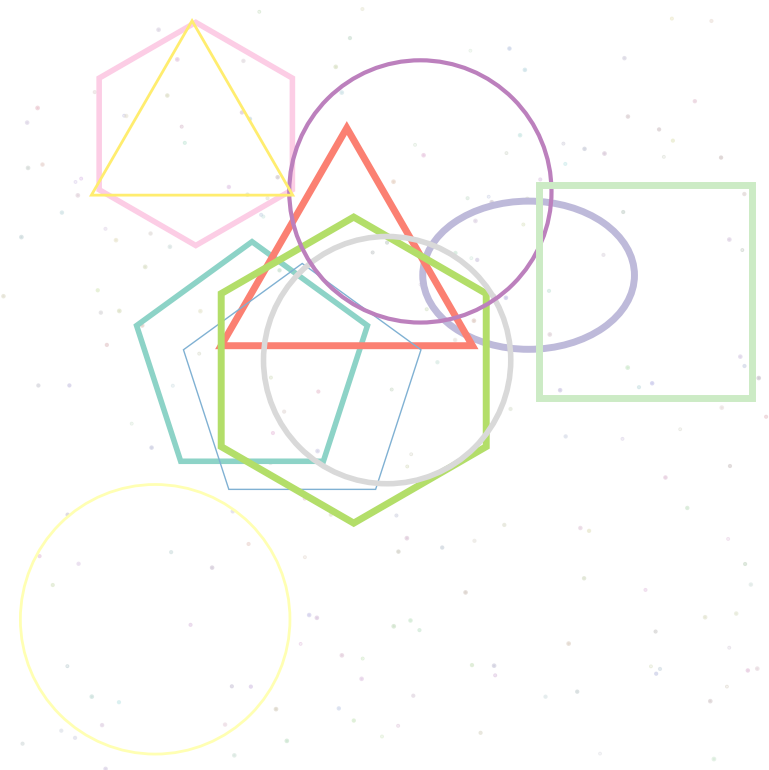[{"shape": "pentagon", "thickness": 2, "radius": 0.79, "center": [0.327, 0.528]}, {"shape": "circle", "thickness": 1, "radius": 0.88, "center": [0.202, 0.196]}, {"shape": "oval", "thickness": 2.5, "radius": 0.69, "center": [0.687, 0.643]}, {"shape": "triangle", "thickness": 2.5, "radius": 0.94, "center": [0.45, 0.645]}, {"shape": "pentagon", "thickness": 0.5, "radius": 0.81, "center": [0.392, 0.496]}, {"shape": "hexagon", "thickness": 2.5, "radius": 0.99, "center": [0.459, 0.519]}, {"shape": "hexagon", "thickness": 2, "radius": 0.72, "center": [0.254, 0.826]}, {"shape": "circle", "thickness": 2, "radius": 0.8, "center": [0.503, 0.532]}, {"shape": "circle", "thickness": 1.5, "radius": 0.85, "center": [0.546, 0.751]}, {"shape": "square", "thickness": 2.5, "radius": 0.69, "center": [0.838, 0.622]}, {"shape": "triangle", "thickness": 1, "radius": 0.75, "center": [0.249, 0.822]}]